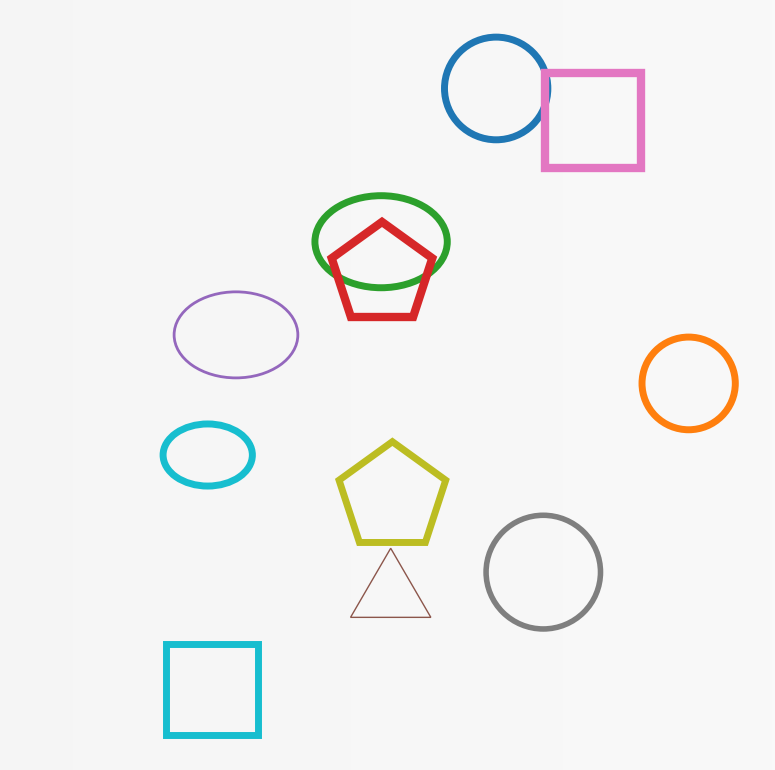[{"shape": "circle", "thickness": 2.5, "radius": 0.33, "center": [0.64, 0.885]}, {"shape": "circle", "thickness": 2.5, "radius": 0.3, "center": [0.889, 0.502]}, {"shape": "oval", "thickness": 2.5, "radius": 0.43, "center": [0.492, 0.686]}, {"shape": "pentagon", "thickness": 3, "radius": 0.34, "center": [0.493, 0.644]}, {"shape": "oval", "thickness": 1, "radius": 0.4, "center": [0.304, 0.565]}, {"shape": "triangle", "thickness": 0.5, "radius": 0.3, "center": [0.504, 0.228]}, {"shape": "square", "thickness": 3, "radius": 0.31, "center": [0.765, 0.844]}, {"shape": "circle", "thickness": 2, "radius": 0.37, "center": [0.701, 0.257]}, {"shape": "pentagon", "thickness": 2.5, "radius": 0.36, "center": [0.506, 0.354]}, {"shape": "square", "thickness": 2.5, "radius": 0.3, "center": [0.274, 0.104]}, {"shape": "oval", "thickness": 2.5, "radius": 0.29, "center": [0.268, 0.409]}]